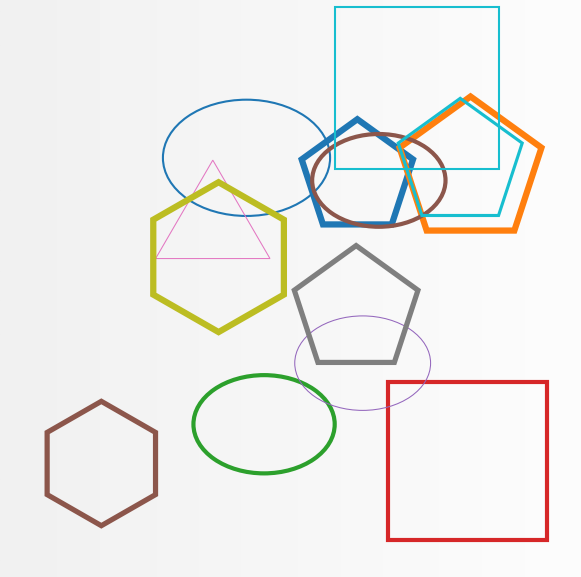[{"shape": "oval", "thickness": 1, "radius": 0.72, "center": [0.424, 0.726]}, {"shape": "pentagon", "thickness": 3, "radius": 0.5, "center": [0.615, 0.692]}, {"shape": "pentagon", "thickness": 3, "radius": 0.64, "center": [0.809, 0.704]}, {"shape": "oval", "thickness": 2, "radius": 0.61, "center": [0.454, 0.264]}, {"shape": "square", "thickness": 2, "radius": 0.69, "center": [0.804, 0.201]}, {"shape": "oval", "thickness": 0.5, "radius": 0.58, "center": [0.624, 0.37]}, {"shape": "hexagon", "thickness": 2.5, "radius": 0.54, "center": [0.174, 0.197]}, {"shape": "oval", "thickness": 2, "radius": 0.57, "center": [0.652, 0.687]}, {"shape": "triangle", "thickness": 0.5, "radius": 0.57, "center": [0.366, 0.608]}, {"shape": "pentagon", "thickness": 2.5, "radius": 0.56, "center": [0.613, 0.462]}, {"shape": "hexagon", "thickness": 3, "radius": 0.65, "center": [0.376, 0.554]}, {"shape": "pentagon", "thickness": 1.5, "radius": 0.56, "center": [0.792, 0.717]}, {"shape": "square", "thickness": 1, "radius": 0.7, "center": [0.717, 0.847]}]